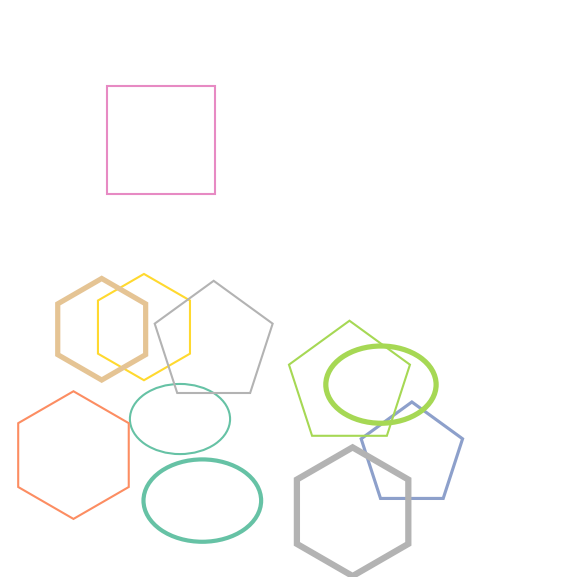[{"shape": "oval", "thickness": 2, "radius": 0.51, "center": [0.35, 0.132]}, {"shape": "oval", "thickness": 1, "radius": 0.43, "center": [0.312, 0.274]}, {"shape": "hexagon", "thickness": 1, "radius": 0.55, "center": [0.127, 0.211]}, {"shape": "pentagon", "thickness": 1.5, "radius": 0.46, "center": [0.713, 0.211]}, {"shape": "square", "thickness": 1, "radius": 0.47, "center": [0.279, 0.757]}, {"shape": "pentagon", "thickness": 1, "radius": 0.55, "center": [0.605, 0.334]}, {"shape": "oval", "thickness": 2.5, "radius": 0.48, "center": [0.66, 0.333]}, {"shape": "hexagon", "thickness": 1, "radius": 0.46, "center": [0.249, 0.433]}, {"shape": "hexagon", "thickness": 2.5, "radius": 0.44, "center": [0.176, 0.429]}, {"shape": "hexagon", "thickness": 3, "radius": 0.56, "center": [0.611, 0.113]}, {"shape": "pentagon", "thickness": 1, "radius": 0.54, "center": [0.37, 0.405]}]